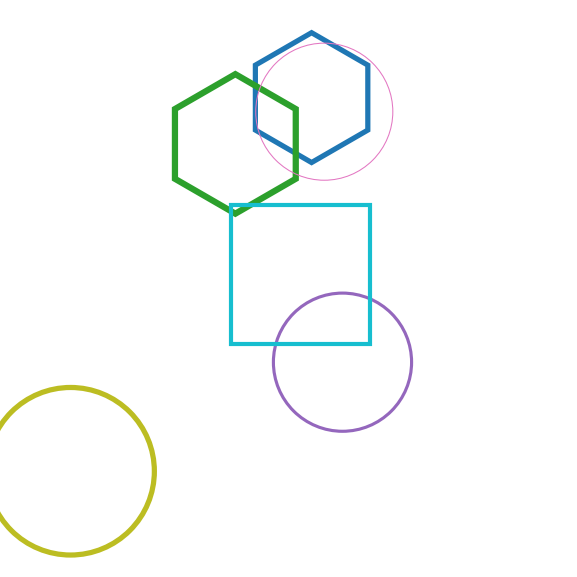[{"shape": "hexagon", "thickness": 2.5, "radius": 0.56, "center": [0.54, 0.83]}, {"shape": "hexagon", "thickness": 3, "radius": 0.6, "center": [0.408, 0.75]}, {"shape": "circle", "thickness": 1.5, "radius": 0.6, "center": [0.593, 0.372]}, {"shape": "circle", "thickness": 0.5, "radius": 0.59, "center": [0.562, 0.806]}, {"shape": "circle", "thickness": 2.5, "radius": 0.73, "center": [0.122, 0.183]}, {"shape": "square", "thickness": 2, "radius": 0.6, "center": [0.52, 0.523]}]